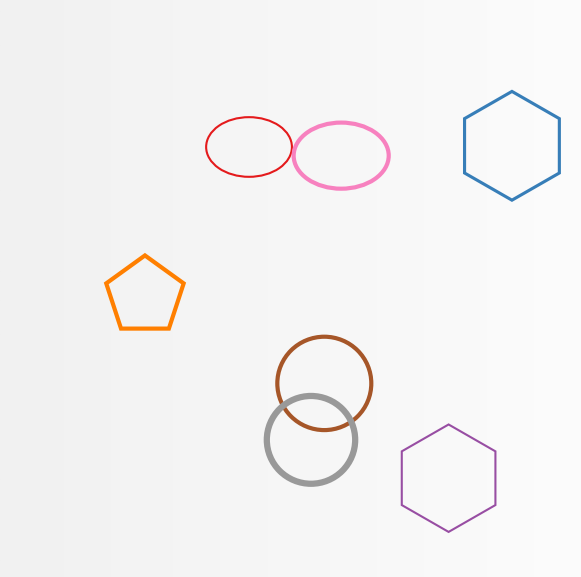[{"shape": "oval", "thickness": 1, "radius": 0.37, "center": [0.428, 0.745]}, {"shape": "hexagon", "thickness": 1.5, "radius": 0.47, "center": [0.881, 0.747]}, {"shape": "hexagon", "thickness": 1, "radius": 0.47, "center": [0.772, 0.171]}, {"shape": "pentagon", "thickness": 2, "radius": 0.35, "center": [0.249, 0.487]}, {"shape": "circle", "thickness": 2, "radius": 0.4, "center": [0.558, 0.335]}, {"shape": "oval", "thickness": 2, "radius": 0.41, "center": [0.587, 0.73]}, {"shape": "circle", "thickness": 3, "radius": 0.38, "center": [0.535, 0.237]}]